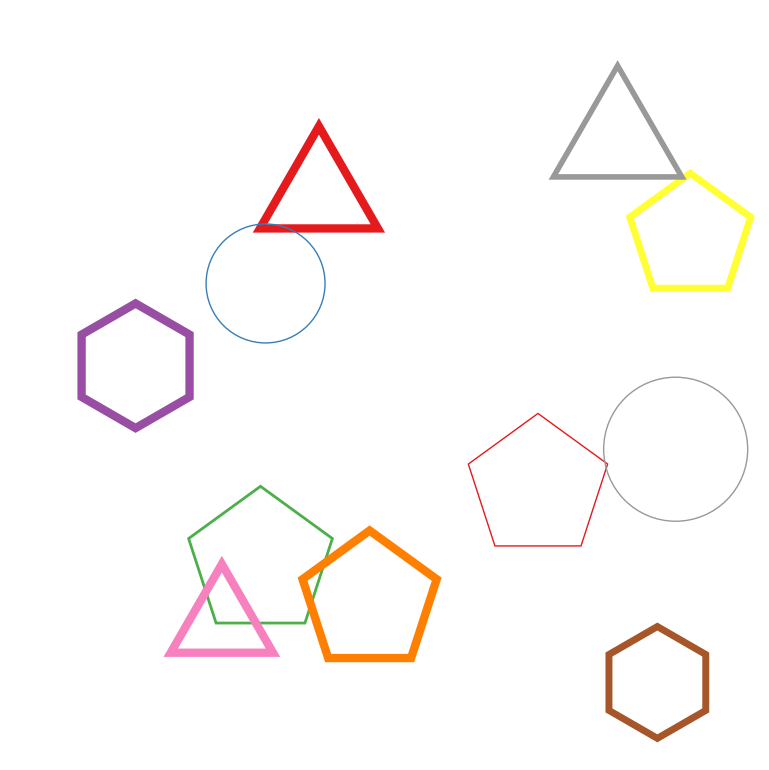[{"shape": "pentagon", "thickness": 0.5, "radius": 0.48, "center": [0.699, 0.368]}, {"shape": "triangle", "thickness": 3, "radius": 0.44, "center": [0.414, 0.748]}, {"shape": "circle", "thickness": 0.5, "radius": 0.39, "center": [0.345, 0.632]}, {"shape": "pentagon", "thickness": 1, "radius": 0.49, "center": [0.338, 0.27]}, {"shape": "hexagon", "thickness": 3, "radius": 0.4, "center": [0.176, 0.525]}, {"shape": "pentagon", "thickness": 3, "radius": 0.46, "center": [0.48, 0.219]}, {"shape": "pentagon", "thickness": 2.5, "radius": 0.41, "center": [0.896, 0.692]}, {"shape": "hexagon", "thickness": 2.5, "radius": 0.36, "center": [0.854, 0.114]}, {"shape": "triangle", "thickness": 3, "radius": 0.38, "center": [0.288, 0.191]}, {"shape": "circle", "thickness": 0.5, "radius": 0.47, "center": [0.878, 0.417]}, {"shape": "triangle", "thickness": 2, "radius": 0.48, "center": [0.802, 0.818]}]